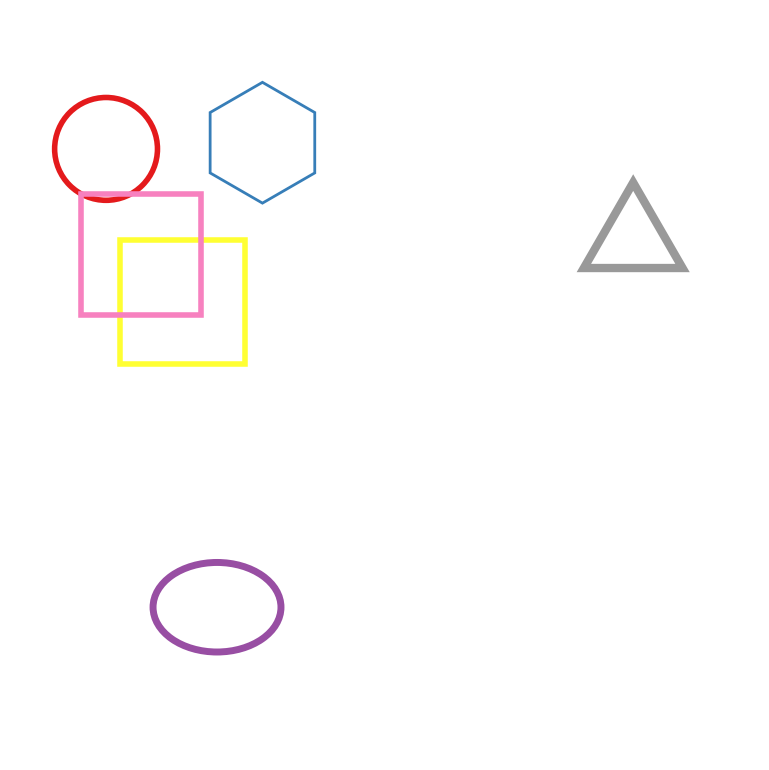[{"shape": "circle", "thickness": 2, "radius": 0.33, "center": [0.138, 0.807]}, {"shape": "hexagon", "thickness": 1, "radius": 0.39, "center": [0.341, 0.815]}, {"shape": "oval", "thickness": 2.5, "radius": 0.42, "center": [0.282, 0.211]}, {"shape": "square", "thickness": 2, "radius": 0.4, "center": [0.237, 0.608]}, {"shape": "square", "thickness": 2, "radius": 0.39, "center": [0.183, 0.67]}, {"shape": "triangle", "thickness": 3, "radius": 0.37, "center": [0.822, 0.689]}]